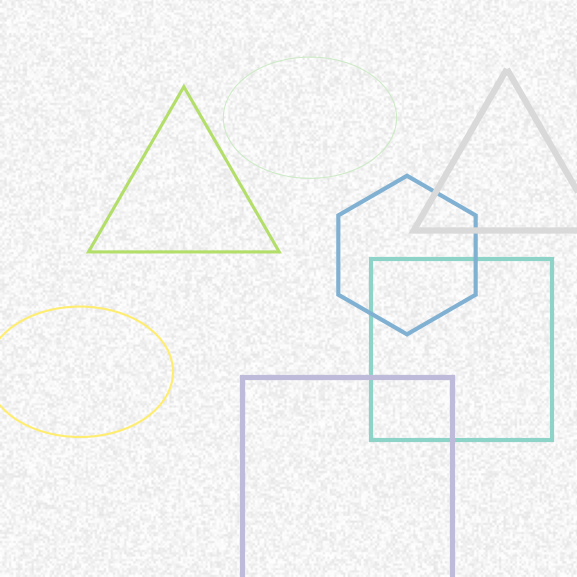[{"shape": "square", "thickness": 2, "radius": 0.79, "center": [0.799, 0.394]}, {"shape": "square", "thickness": 2.5, "radius": 0.91, "center": [0.6, 0.165]}, {"shape": "hexagon", "thickness": 2, "radius": 0.69, "center": [0.705, 0.557]}, {"shape": "triangle", "thickness": 1.5, "radius": 0.95, "center": [0.318, 0.658]}, {"shape": "triangle", "thickness": 3, "radius": 0.93, "center": [0.878, 0.693]}, {"shape": "oval", "thickness": 0.5, "radius": 0.75, "center": [0.537, 0.795]}, {"shape": "oval", "thickness": 1, "radius": 0.81, "center": [0.138, 0.355]}]